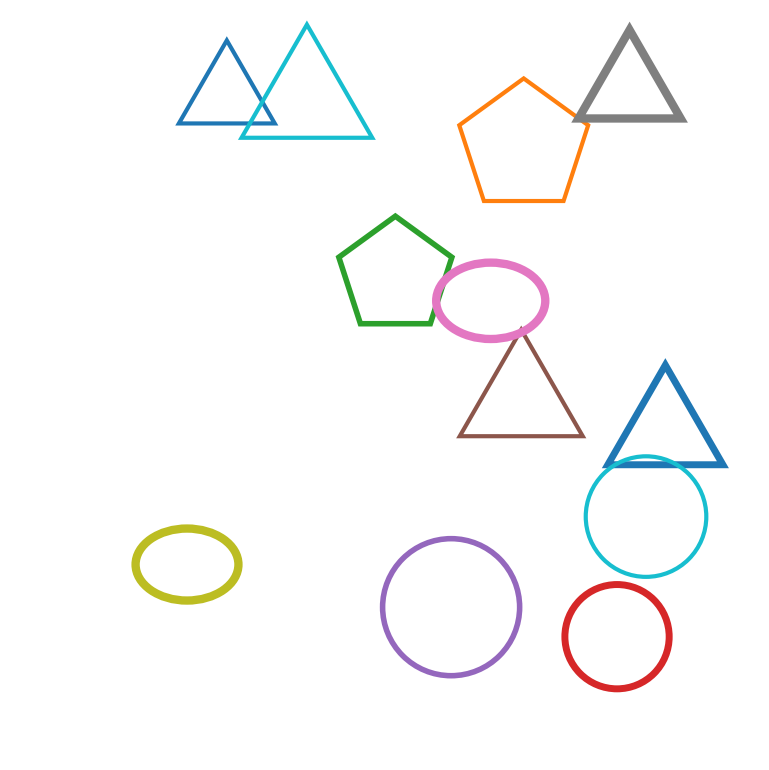[{"shape": "triangle", "thickness": 2.5, "radius": 0.43, "center": [0.864, 0.44]}, {"shape": "triangle", "thickness": 1.5, "radius": 0.36, "center": [0.295, 0.876]}, {"shape": "pentagon", "thickness": 1.5, "radius": 0.44, "center": [0.68, 0.81]}, {"shape": "pentagon", "thickness": 2, "radius": 0.39, "center": [0.513, 0.642]}, {"shape": "circle", "thickness": 2.5, "radius": 0.34, "center": [0.801, 0.173]}, {"shape": "circle", "thickness": 2, "radius": 0.44, "center": [0.586, 0.211]}, {"shape": "triangle", "thickness": 1.5, "radius": 0.46, "center": [0.677, 0.48]}, {"shape": "oval", "thickness": 3, "radius": 0.35, "center": [0.637, 0.609]}, {"shape": "triangle", "thickness": 3, "radius": 0.38, "center": [0.818, 0.884]}, {"shape": "oval", "thickness": 3, "radius": 0.33, "center": [0.243, 0.267]}, {"shape": "circle", "thickness": 1.5, "radius": 0.39, "center": [0.839, 0.329]}, {"shape": "triangle", "thickness": 1.5, "radius": 0.49, "center": [0.399, 0.87]}]